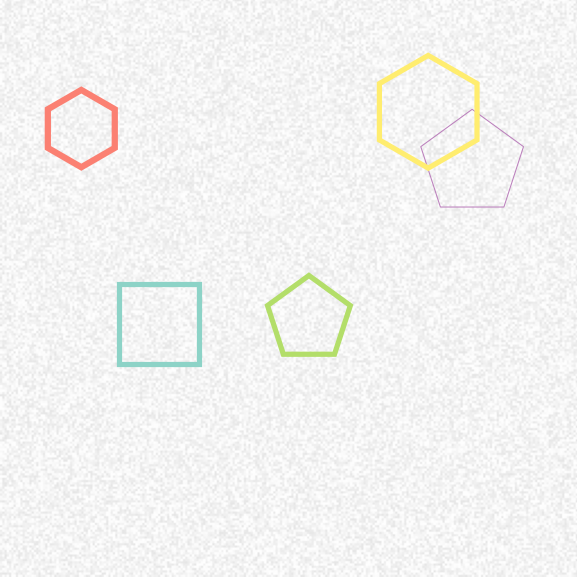[{"shape": "square", "thickness": 2.5, "radius": 0.35, "center": [0.276, 0.438]}, {"shape": "hexagon", "thickness": 3, "radius": 0.33, "center": [0.141, 0.776]}, {"shape": "pentagon", "thickness": 2.5, "radius": 0.38, "center": [0.535, 0.447]}, {"shape": "pentagon", "thickness": 0.5, "radius": 0.47, "center": [0.818, 0.716]}, {"shape": "hexagon", "thickness": 2.5, "radius": 0.49, "center": [0.741, 0.806]}]